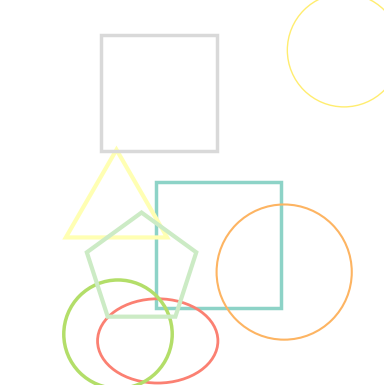[{"shape": "square", "thickness": 2.5, "radius": 0.82, "center": [0.567, 0.364]}, {"shape": "triangle", "thickness": 3, "radius": 0.76, "center": [0.303, 0.459]}, {"shape": "oval", "thickness": 2, "radius": 0.78, "center": [0.41, 0.114]}, {"shape": "circle", "thickness": 1.5, "radius": 0.88, "center": [0.738, 0.293]}, {"shape": "circle", "thickness": 2.5, "radius": 0.7, "center": [0.306, 0.132]}, {"shape": "square", "thickness": 2.5, "radius": 0.76, "center": [0.414, 0.759]}, {"shape": "pentagon", "thickness": 3, "radius": 0.75, "center": [0.368, 0.298]}, {"shape": "circle", "thickness": 1, "radius": 0.74, "center": [0.894, 0.87]}]